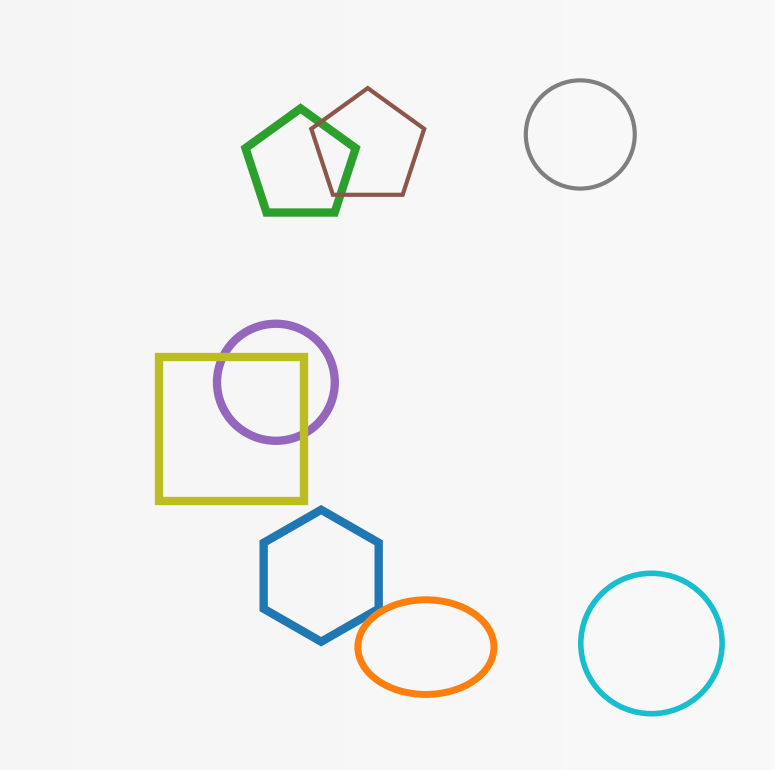[{"shape": "hexagon", "thickness": 3, "radius": 0.43, "center": [0.414, 0.252]}, {"shape": "oval", "thickness": 2.5, "radius": 0.44, "center": [0.55, 0.16]}, {"shape": "pentagon", "thickness": 3, "radius": 0.37, "center": [0.388, 0.784]}, {"shape": "circle", "thickness": 3, "radius": 0.38, "center": [0.356, 0.504]}, {"shape": "pentagon", "thickness": 1.5, "radius": 0.38, "center": [0.475, 0.809]}, {"shape": "circle", "thickness": 1.5, "radius": 0.35, "center": [0.749, 0.825]}, {"shape": "square", "thickness": 3, "radius": 0.47, "center": [0.299, 0.443]}, {"shape": "circle", "thickness": 2, "radius": 0.46, "center": [0.841, 0.164]}]